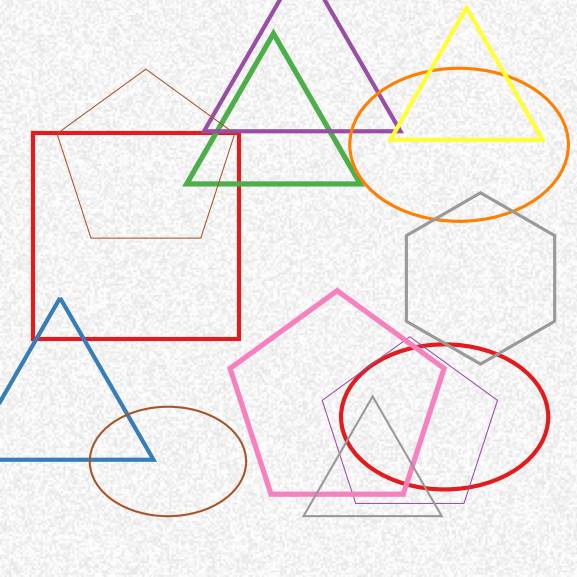[{"shape": "oval", "thickness": 2, "radius": 0.9, "center": [0.77, 0.277]}, {"shape": "square", "thickness": 2, "radius": 0.89, "center": [0.235, 0.59]}, {"shape": "triangle", "thickness": 2, "radius": 0.93, "center": [0.104, 0.296]}, {"shape": "triangle", "thickness": 2.5, "radius": 0.87, "center": [0.474, 0.767]}, {"shape": "pentagon", "thickness": 0.5, "radius": 0.8, "center": [0.71, 0.257]}, {"shape": "triangle", "thickness": 2, "radius": 0.98, "center": [0.523, 0.87]}, {"shape": "oval", "thickness": 1.5, "radius": 0.95, "center": [0.795, 0.748]}, {"shape": "triangle", "thickness": 2, "radius": 0.76, "center": [0.808, 0.833]}, {"shape": "pentagon", "thickness": 0.5, "radius": 0.81, "center": [0.253, 0.718]}, {"shape": "oval", "thickness": 1, "radius": 0.68, "center": [0.291, 0.2]}, {"shape": "pentagon", "thickness": 2.5, "radius": 0.97, "center": [0.584, 0.301]}, {"shape": "hexagon", "thickness": 1.5, "radius": 0.74, "center": [0.832, 0.517]}, {"shape": "triangle", "thickness": 1, "radius": 0.69, "center": [0.645, 0.175]}]